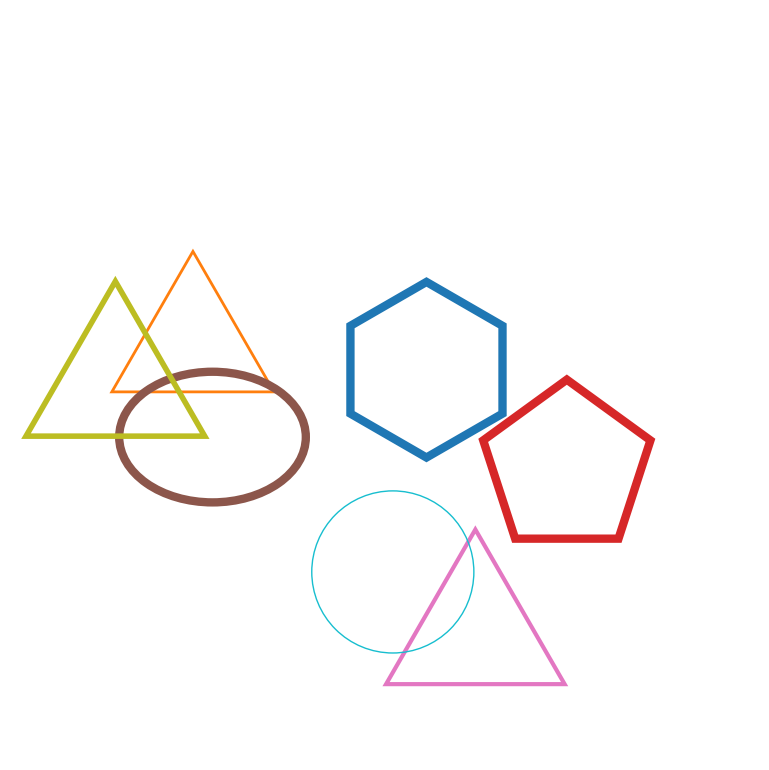[{"shape": "hexagon", "thickness": 3, "radius": 0.57, "center": [0.554, 0.52]}, {"shape": "triangle", "thickness": 1, "radius": 0.61, "center": [0.251, 0.552]}, {"shape": "pentagon", "thickness": 3, "radius": 0.57, "center": [0.736, 0.393]}, {"shape": "oval", "thickness": 3, "radius": 0.61, "center": [0.276, 0.432]}, {"shape": "triangle", "thickness": 1.5, "radius": 0.67, "center": [0.617, 0.178]}, {"shape": "triangle", "thickness": 2, "radius": 0.67, "center": [0.15, 0.501]}, {"shape": "circle", "thickness": 0.5, "radius": 0.53, "center": [0.51, 0.257]}]